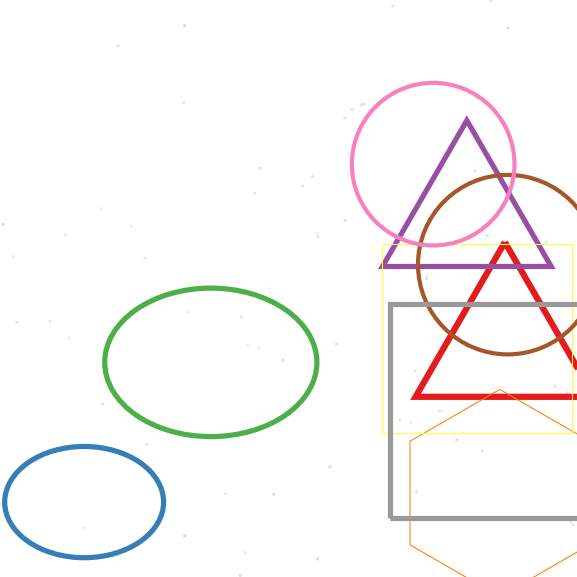[{"shape": "triangle", "thickness": 3, "radius": 0.89, "center": [0.874, 0.401]}, {"shape": "oval", "thickness": 2.5, "radius": 0.69, "center": [0.146, 0.13]}, {"shape": "oval", "thickness": 2.5, "radius": 0.92, "center": [0.365, 0.372]}, {"shape": "triangle", "thickness": 2.5, "radius": 0.84, "center": [0.808, 0.622]}, {"shape": "hexagon", "thickness": 0.5, "radius": 0.9, "center": [0.865, 0.145]}, {"shape": "square", "thickness": 0.5, "radius": 0.82, "center": [0.826, 0.413]}, {"shape": "circle", "thickness": 2, "radius": 0.78, "center": [0.879, 0.541]}, {"shape": "circle", "thickness": 2, "radius": 0.7, "center": [0.75, 0.715]}, {"shape": "square", "thickness": 2.5, "radius": 0.93, "center": [0.861, 0.287]}]